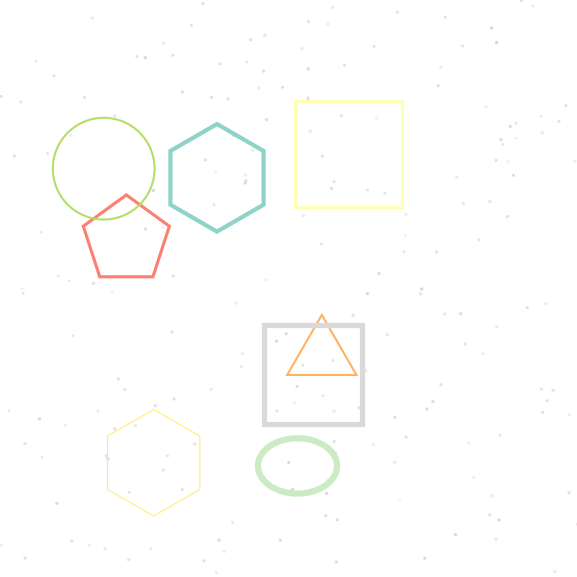[{"shape": "hexagon", "thickness": 2, "radius": 0.47, "center": [0.376, 0.691]}, {"shape": "square", "thickness": 1.5, "radius": 0.46, "center": [0.603, 0.733]}, {"shape": "pentagon", "thickness": 1.5, "radius": 0.39, "center": [0.219, 0.583]}, {"shape": "triangle", "thickness": 1, "radius": 0.35, "center": [0.557, 0.385]}, {"shape": "circle", "thickness": 1, "radius": 0.44, "center": [0.18, 0.707]}, {"shape": "square", "thickness": 2.5, "radius": 0.43, "center": [0.541, 0.351]}, {"shape": "oval", "thickness": 3, "radius": 0.34, "center": [0.515, 0.192]}, {"shape": "hexagon", "thickness": 0.5, "radius": 0.46, "center": [0.266, 0.198]}]